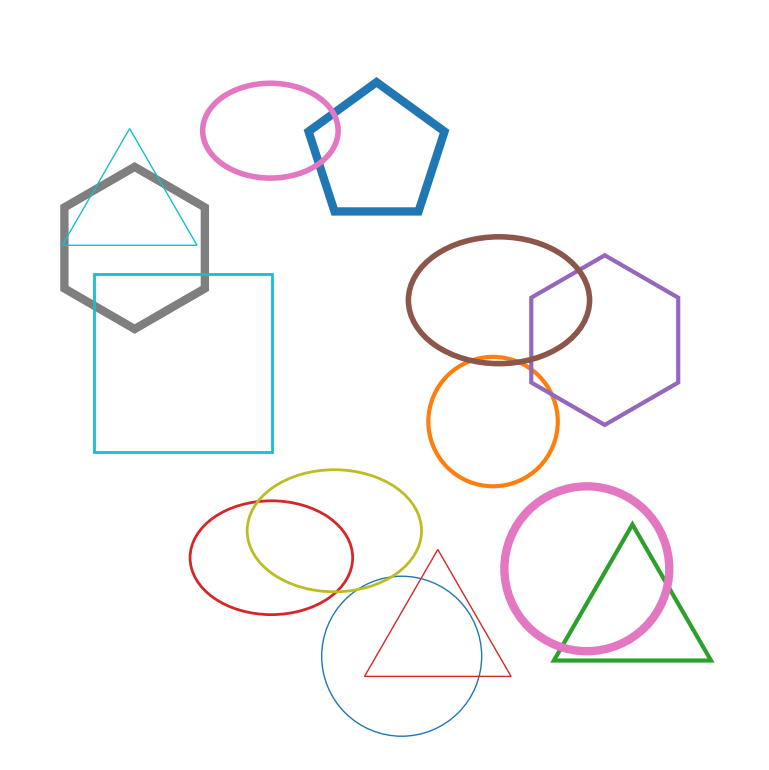[{"shape": "pentagon", "thickness": 3, "radius": 0.46, "center": [0.489, 0.8]}, {"shape": "circle", "thickness": 0.5, "radius": 0.52, "center": [0.522, 0.148]}, {"shape": "circle", "thickness": 1.5, "radius": 0.42, "center": [0.64, 0.453]}, {"shape": "triangle", "thickness": 1.5, "radius": 0.59, "center": [0.821, 0.201]}, {"shape": "oval", "thickness": 1, "radius": 0.53, "center": [0.352, 0.276]}, {"shape": "triangle", "thickness": 0.5, "radius": 0.55, "center": [0.569, 0.177]}, {"shape": "hexagon", "thickness": 1.5, "radius": 0.55, "center": [0.785, 0.558]}, {"shape": "oval", "thickness": 2, "radius": 0.59, "center": [0.648, 0.61]}, {"shape": "circle", "thickness": 3, "radius": 0.54, "center": [0.762, 0.261]}, {"shape": "oval", "thickness": 2, "radius": 0.44, "center": [0.351, 0.83]}, {"shape": "hexagon", "thickness": 3, "radius": 0.53, "center": [0.175, 0.678]}, {"shape": "oval", "thickness": 1, "radius": 0.57, "center": [0.434, 0.311]}, {"shape": "triangle", "thickness": 0.5, "radius": 0.51, "center": [0.168, 0.732]}, {"shape": "square", "thickness": 1, "radius": 0.58, "center": [0.238, 0.529]}]